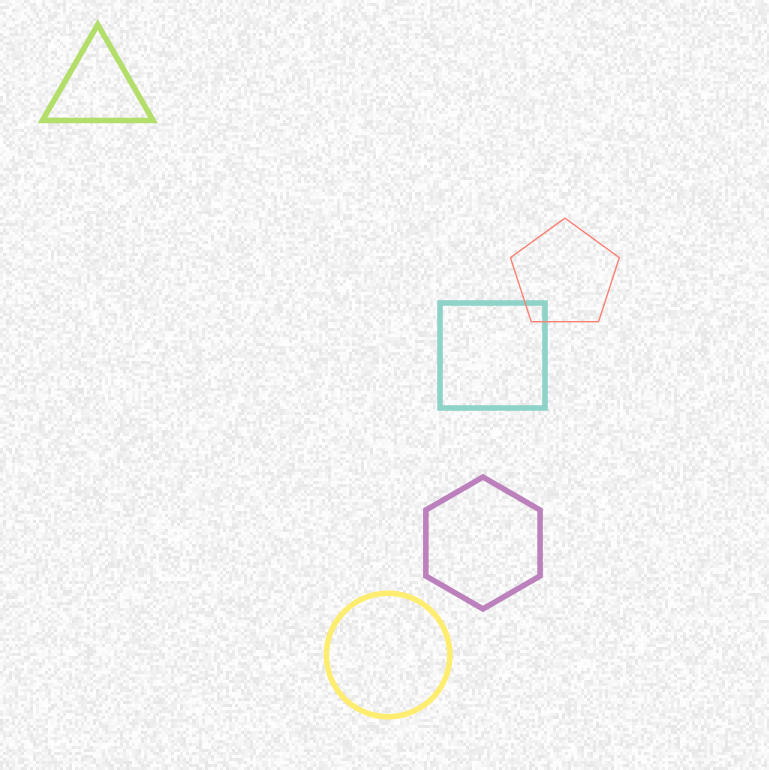[{"shape": "square", "thickness": 2, "radius": 0.34, "center": [0.64, 0.539]}, {"shape": "pentagon", "thickness": 0.5, "radius": 0.37, "center": [0.734, 0.642]}, {"shape": "triangle", "thickness": 2, "radius": 0.41, "center": [0.127, 0.885]}, {"shape": "hexagon", "thickness": 2, "radius": 0.43, "center": [0.627, 0.295]}, {"shape": "circle", "thickness": 2, "radius": 0.4, "center": [0.504, 0.149]}]